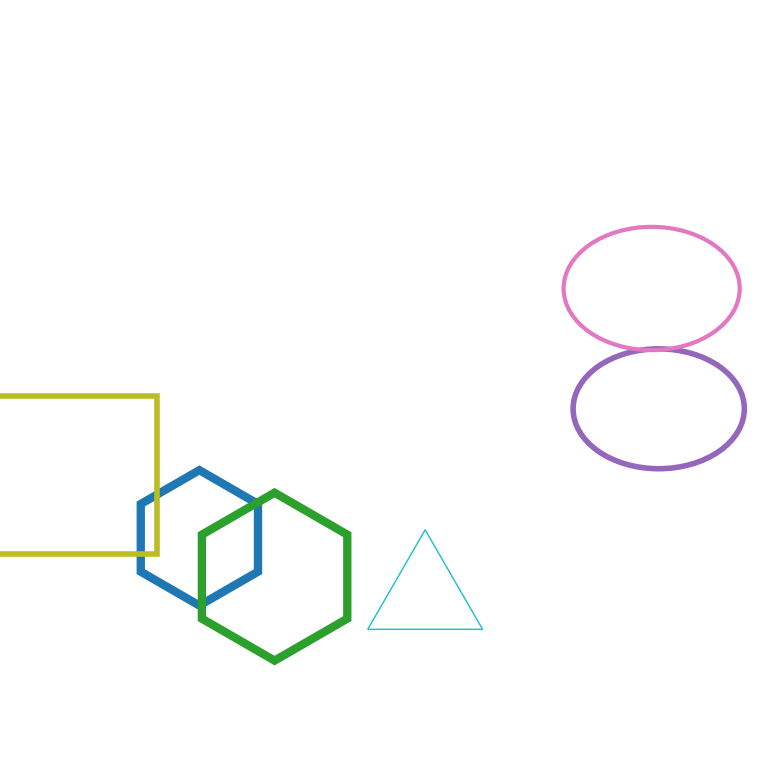[{"shape": "hexagon", "thickness": 3, "radius": 0.44, "center": [0.259, 0.302]}, {"shape": "hexagon", "thickness": 3, "radius": 0.55, "center": [0.357, 0.251]}, {"shape": "oval", "thickness": 2, "radius": 0.56, "center": [0.855, 0.469]}, {"shape": "oval", "thickness": 1.5, "radius": 0.57, "center": [0.846, 0.625]}, {"shape": "square", "thickness": 2, "radius": 0.52, "center": [0.101, 0.383]}, {"shape": "triangle", "thickness": 0.5, "radius": 0.43, "center": [0.552, 0.226]}]